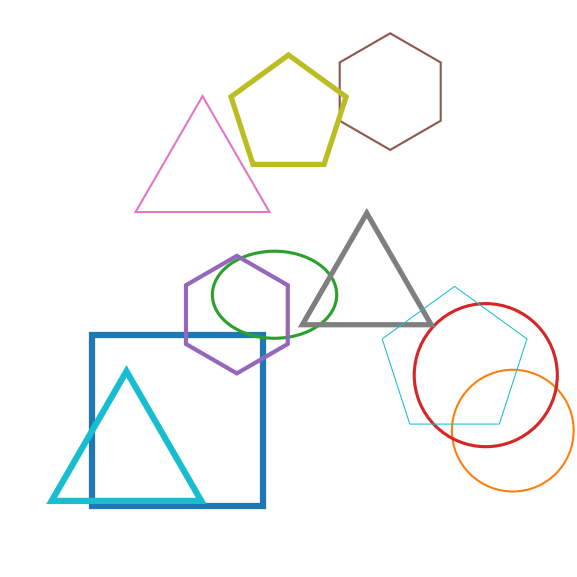[{"shape": "square", "thickness": 3, "radius": 0.74, "center": [0.308, 0.27]}, {"shape": "circle", "thickness": 1, "radius": 0.53, "center": [0.888, 0.253]}, {"shape": "oval", "thickness": 1.5, "radius": 0.54, "center": [0.475, 0.489]}, {"shape": "circle", "thickness": 1.5, "radius": 0.62, "center": [0.841, 0.35]}, {"shape": "hexagon", "thickness": 2, "radius": 0.51, "center": [0.41, 0.454]}, {"shape": "hexagon", "thickness": 1, "radius": 0.5, "center": [0.676, 0.841]}, {"shape": "triangle", "thickness": 1, "radius": 0.67, "center": [0.351, 0.699]}, {"shape": "triangle", "thickness": 2.5, "radius": 0.64, "center": [0.635, 0.501]}, {"shape": "pentagon", "thickness": 2.5, "radius": 0.52, "center": [0.5, 0.799]}, {"shape": "triangle", "thickness": 3, "radius": 0.75, "center": [0.219, 0.207]}, {"shape": "pentagon", "thickness": 0.5, "radius": 0.66, "center": [0.787, 0.371]}]